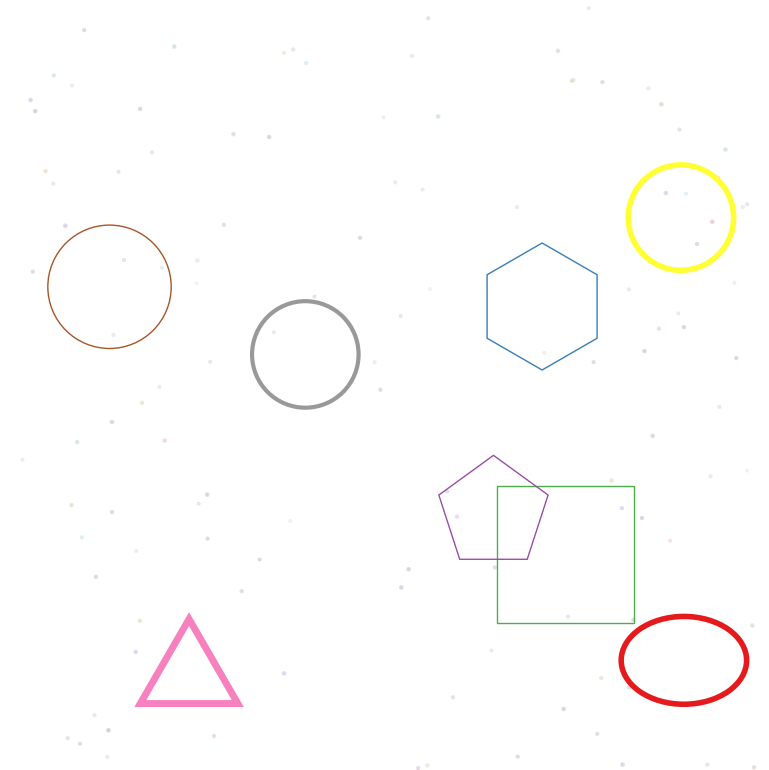[{"shape": "oval", "thickness": 2, "radius": 0.41, "center": [0.888, 0.142]}, {"shape": "hexagon", "thickness": 0.5, "radius": 0.41, "center": [0.704, 0.602]}, {"shape": "square", "thickness": 0.5, "radius": 0.44, "center": [0.735, 0.28]}, {"shape": "pentagon", "thickness": 0.5, "radius": 0.37, "center": [0.641, 0.334]}, {"shape": "circle", "thickness": 2, "radius": 0.34, "center": [0.884, 0.717]}, {"shape": "circle", "thickness": 0.5, "radius": 0.4, "center": [0.142, 0.628]}, {"shape": "triangle", "thickness": 2.5, "radius": 0.37, "center": [0.246, 0.123]}, {"shape": "circle", "thickness": 1.5, "radius": 0.35, "center": [0.397, 0.54]}]